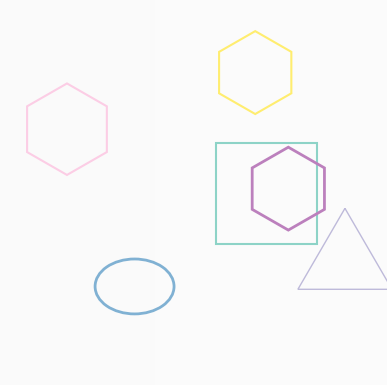[{"shape": "square", "thickness": 1.5, "radius": 0.66, "center": [0.688, 0.498]}, {"shape": "triangle", "thickness": 1, "radius": 0.7, "center": [0.89, 0.319]}, {"shape": "oval", "thickness": 2, "radius": 0.51, "center": [0.347, 0.256]}, {"shape": "hexagon", "thickness": 1.5, "radius": 0.59, "center": [0.173, 0.664]}, {"shape": "hexagon", "thickness": 2, "radius": 0.54, "center": [0.744, 0.51]}, {"shape": "hexagon", "thickness": 1.5, "radius": 0.54, "center": [0.659, 0.811]}]